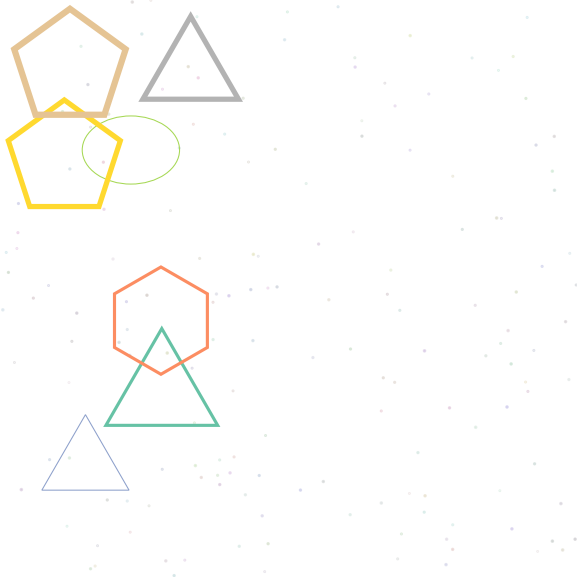[{"shape": "triangle", "thickness": 1.5, "radius": 0.56, "center": [0.28, 0.318]}, {"shape": "hexagon", "thickness": 1.5, "radius": 0.46, "center": [0.279, 0.444]}, {"shape": "triangle", "thickness": 0.5, "radius": 0.44, "center": [0.148, 0.194]}, {"shape": "oval", "thickness": 0.5, "radius": 0.42, "center": [0.227, 0.739]}, {"shape": "pentagon", "thickness": 2.5, "radius": 0.51, "center": [0.111, 0.724]}, {"shape": "pentagon", "thickness": 3, "radius": 0.51, "center": [0.121, 0.882]}, {"shape": "triangle", "thickness": 2.5, "radius": 0.48, "center": [0.33, 0.875]}]